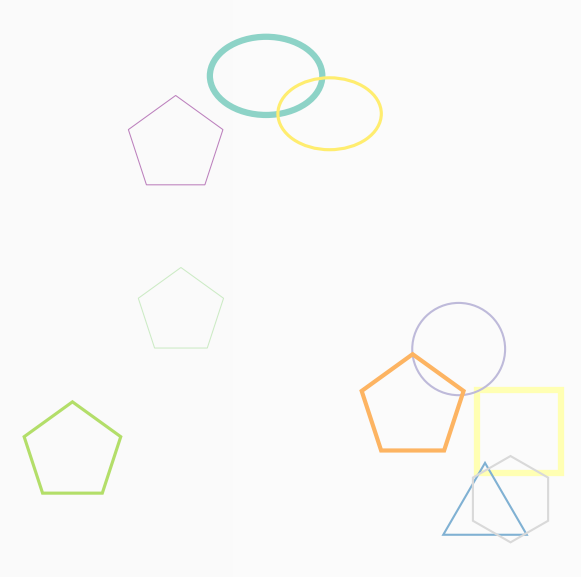[{"shape": "oval", "thickness": 3, "radius": 0.48, "center": [0.458, 0.868]}, {"shape": "square", "thickness": 3, "radius": 0.36, "center": [0.893, 0.252]}, {"shape": "circle", "thickness": 1, "radius": 0.4, "center": [0.789, 0.395]}, {"shape": "triangle", "thickness": 1, "radius": 0.41, "center": [0.834, 0.115]}, {"shape": "pentagon", "thickness": 2, "radius": 0.46, "center": [0.71, 0.294]}, {"shape": "pentagon", "thickness": 1.5, "radius": 0.44, "center": [0.125, 0.216]}, {"shape": "hexagon", "thickness": 1, "radius": 0.37, "center": [0.878, 0.135]}, {"shape": "pentagon", "thickness": 0.5, "radius": 0.43, "center": [0.302, 0.748]}, {"shape": "pentagon", "thickness": 0.5, "radius": 0.39, "center": [0.311, 0.459]}, {"shape": "oval", "thickness": 1.5, "radius": 0.44, "center": [0.567, 0.802]}]